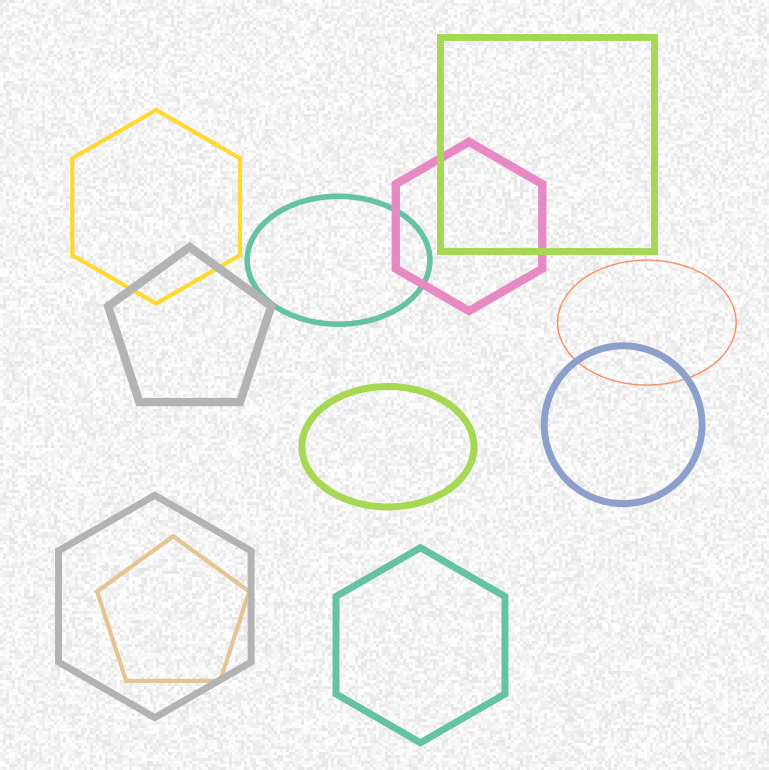[{"shape": "hexagon", "thickness": 2.5, "radius": 0.63, "center": [0.546, 0.162]}, {"shape": "oval", "thickness": 2, "radius": 0.59, "center": [0.44, 0.662]}, {"shape": "oval", "thickness": 0.5, "radius": 0.58, "center": [0.84, 0.581]}, {"shape": "circle", "thickness": 2.5, "radius": 0.51, "center": [0.809, 0.448]}, {"shape": "hexagon", "thickness": 3, "radius": 0.55, "center": [0.609, 0.706]}, {"shape": "square", "thickness": 2.5, "radius": 0.7, "center": [0.71, 0.813]}, {"shape": "oval", "thickness": 2.5, "radius": 0.56, "center": [0.504, 0.42]}, {"shape": "hexagon", "thickness": 1.5, "radius": 0.63, "center": [0.203, 0.731]}, {"shape": "pentagon", "thickness": 1.5, "radius": 0.52, "center": [0.225, 0.2]}, {"shape": "hexagon", "thickness": 2.5, "radius": 0.72, "center": [0.201, 0.212]}, {"shape": "pentagon", "thickness": 3, "radius": 0.56, "center": [0.246, 0.568]}]